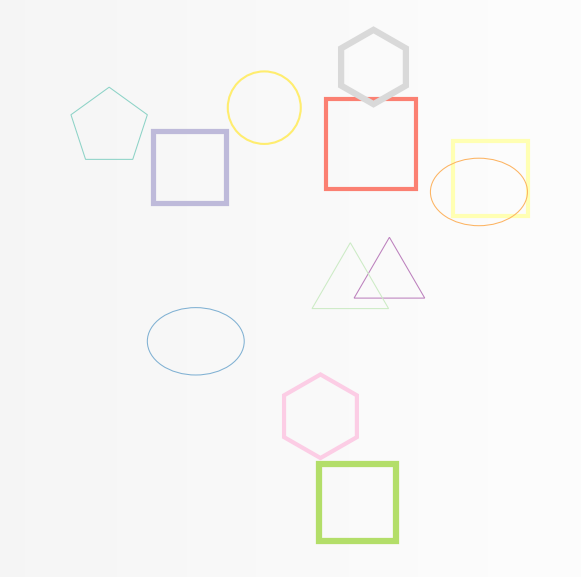[{"shape": "pentagon", "thickness": 0.5, "radius": 0.35, "center": [0.188, 0.779]}, {"shape": "square", "thickness": 2, "radius": 0.32, "center": [0.844, 0.69]}, {"shape": "square", "thickness": 2.5, "radius": 0.32, "center": [0.326, 0.71]}, {"shape": "square", "thickness": 2, "radius": 0.39, "center": [0.639, 0.75]}, {"shape": "oval", "thickness": 0.5, "radius": 0.42, "center": [0.337, 0.408]}, {"shape": "oval", "thickness": 0.5, "radius": 0.42, "center": [0.824, 0.667]}, {"shape": "square", "thickness": 3, "radius": 0.33, "center": [0.615, 0.129]}, {"shape": "hexagon", "thickness": 2, "radius": 0.36, "center": [0.551, 0.278]}, {"shape": "hexagon", "thickness": 3, "radius": 0.32, "center": [0.643, 0.883]}, {"shape": "triangle", "thickness": 0.5, "radius": 0.35, "center": [0.67, 0.518]}, {"shape": "triangle", "thickness": 0.5, "radius": 0.38, "center": [0.603, 0.503]}, {"shape": "circle", "thickness": 1, "radius": 0.31, "center": [0.455, 0.813]}]